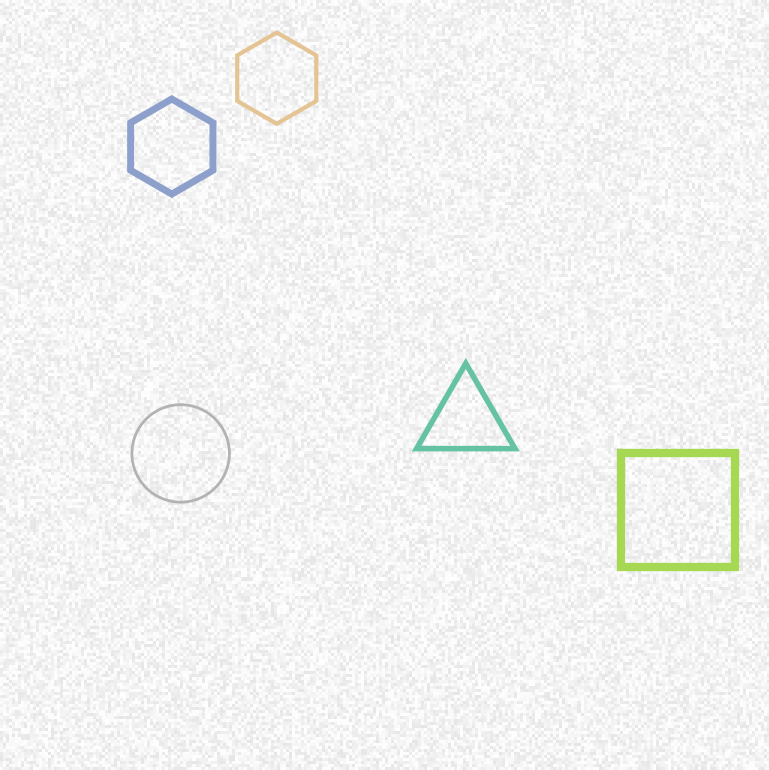[{"shape": "triangle", "thickness": 2, "radius": 0.37, "center": [0.605, 0.454]}, {"shape": "hexagon", "thickness": 2.5, "radius": 0.31, "center": [0.223, 0.81]}, {"shape": "square", "thickness": 3, "radius": 0.37, "center": [0.88, 0.338]}, {"shape": "hexagon", "thickness": 1.5, "radius": 0.3, "center": [0.359, 0.898]}, {"shape": "circle", "thickness": 1, "radius": 0.32, "center": [0.235, 0.411]}]